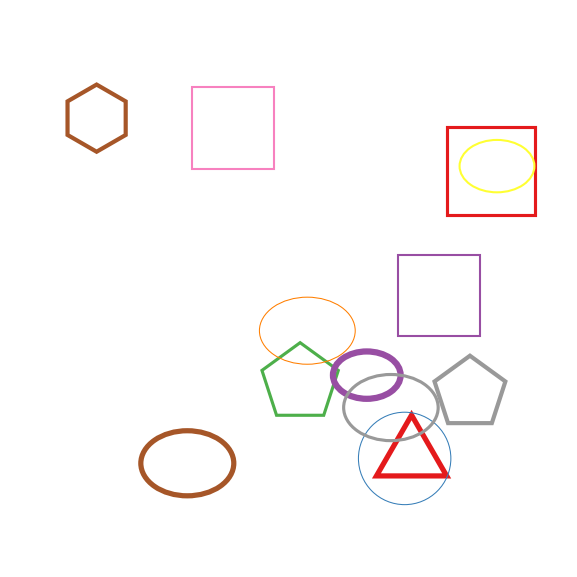[{"shape": "square", "thickness": 1.5, "radius": 0.38, "center": [0.85, 0.703]}, {"shape": "triangle", "thickness": 2.5, "radius": 0.35, "center": [0.713, 0.21]}, {"shape": "circle", "thickness": 0.5, "radius": 0.4, "center": [0.701, 0.205]}, {"shape": "pentagon", "thickness": 1.5, "radius": 0.35, "center": [0.52, 0.336]}, {"shape": "oval", "thickness": 3, "radius": 0.29, "center": [0.635, 0.35]}, {"shape": "square", "thickness": 1, "radius": 0.35, "center": [0.761, 0.487]}, {"shape": "oval", "thickness": 0.5, "radius": 0.41, "center": [0.532, 0.426]}, {"shape": "oval", "thickness": 1, "radius": 0.32, "center": [0.861, 0.711]}, {"shape": "hexagon", "thickness": 2, "radius": 0.29, "center": [0.167, 0.795]}, {"shape": "oval", "thickness": 2.5, "radius": 0.4, "center": [0.324, 0.197]}, {"shape": "square", "thickness": 1, "radius": 0.35, "center": [0.404, 0.778]}, {"shape": "oval", "thickness": 1.5, "radius": 0.41, "center": [0.677, 0.293]}, {"shape": "pentagon", "thickness": 2, "radius": 0.32, "center": [0.814, 0.319]}]